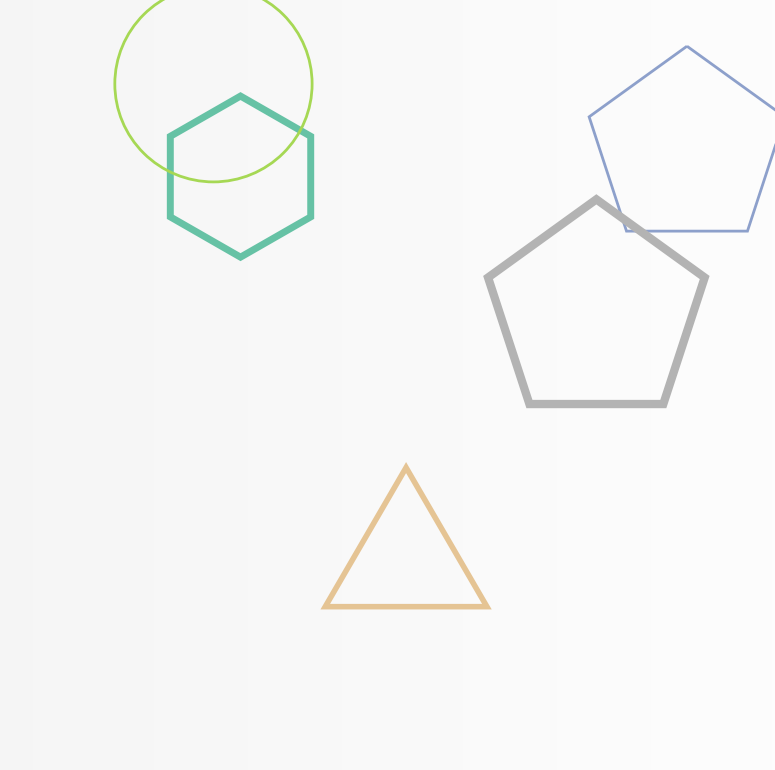[{"shape": "hexagon", "thickness": 2.5, "radius": 0.52, "center": [0.31, 0.771]}, {"shape": "pentagon", "thickness": 1, "radius": 0.66, "center": [0.886, 0.807]}, {"shape": "circle", "thickness": 1, "radius": 0.64, "center": [0.275, 0.891]}, {"shape": "triangle", "thickness": 2, "radius": 0.6, "center": [0.524, 0.272]}, {"shape": "pentagon", "thickness": 3, "radius": 0.73, "center": [0.77, 0.594]}]